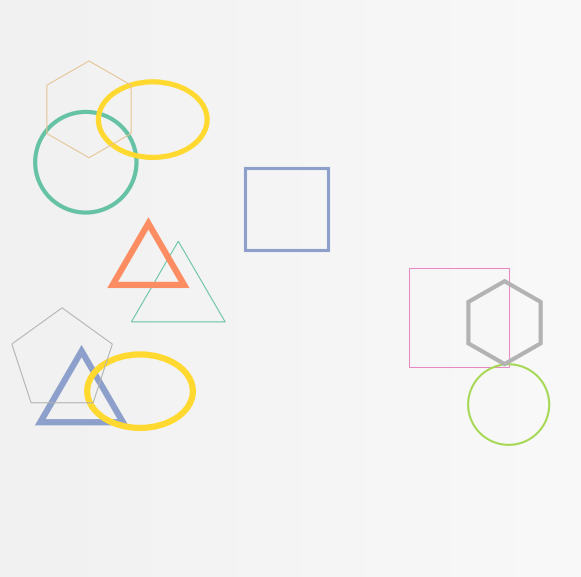[{"shape": "triangle", "thickness": 0.5, "radius": 0.47, "center": [0.307, 0.488]}, {"shape": "circle", "thickness": 2, "radius": 0.44, "center": [0.148, 0.718]}, {"shape": "triangle", "thickness": 3, "radius": 0.36, "center": [0.255, 0.541]}, {"shape": "square", "thickness": 1.5, "radius": 0.36, "center": [0.493, 0.637]}, {"shape": "triangle", "thickness": 3, "radius": 0.41, "center": [0.14, 0.309]}, {"shape": "square", "thickness": 0.5, "radius": 0.43, "center": [0.789, 0.45]}, {"shape": "circle", "thickness": 1, "radius": 0.35, "center": [0.875, 0.299]}, {"shape": "oval", "thickness": 2.5, "radius": 0.47, "center": [0.263, 0.792]}, {"shape": "oval", "thickness": 3, "radius": 0.45, "center": [0.241, 0.322]}, {"shape": "hexagon", "thickness": 0.5, "radius": 0.42, "center": [0.153, 0.81]}, {"shape": "hexagon", "thickness": 2, "radius": 0.36, "center": [0.868, 0.44]}, {"shape": "pentagon", "thickness": 0.5, "radius": 0.45, "center": [0.107, 0.375]}]